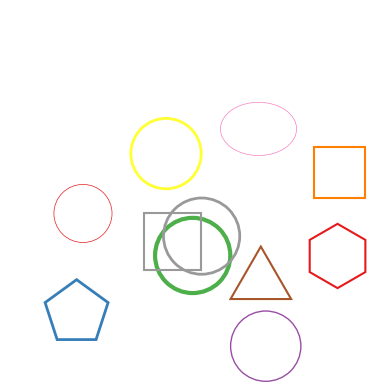[{"shape": "circle", "thickness": 0.5, "radius": 0.38, "center": [0.216, 0.446]}, {"shape": "hexagon", "thickness": 1.5, "radius": 0.42, "center": [0.877, 0.335]}, {"shape": "pentagon", "thickness": 2, "radius": 0.43, "center": [0.199, 0.188]}, {"shape": "circle", "thickness": 3, "radius": 0.49, "center": [0.5, 0.336]}, {"shape": "circle", "thickness": 1, "radius": 0.46, "center": [0.69, 0.101]}, {"shape": "square", "thickness": 1.5, "radius": 0.34, "center": [0.882, 0.552]}, {"shape": "circle", "thickness": 2, "radius": 0.46, "center": [0.431, 0.601]}, {"shape": "triangle", "thickness": 1.5, "radius": 0.45, "center": [0.677, 0.269]}, {"shape": "oval", "thickness": 0.5, "radius": 0.49, "center": [0.671, 0.665]}, {"shape": "square", "thickness": 1.5, "radius": 0.37, "center": [0.448, 0.372]}, {"shape": "circle", "thickness": 2, "radius": 0.5, "center": [0.524, 0.387]}]